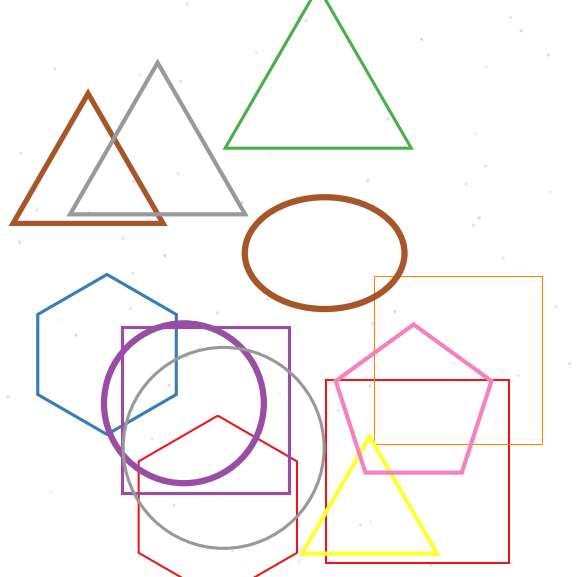[{"shape": "square", "thickness": 1, "radius": 0.79, "center": [0.723, 0.182]}, {"shape": "hexagon", "thickness": 1, "radius": 0.79, "center": [0.377, 0.121]}, {"shape": "hexagon", "thickness": 1.5, "radius": 0.69, "center": [0.185, 0.385]}, {"shape": "triangle", "thickness": 1.5, "radius": 0.93, "center": [0.551, 0.836]}, {"shape": "circle", "thickness": 3, "radius": 0.69, "center": [0.318, 0.301]}, {"shape": "square", "thickness": 1.5, "radius": 0.72, "center": [0.356, 0.289]}, {"shape": "square", "thickness": 0.5, "radius": 0.73, "center": [0.793, 0.376]}, {"shape": "triangle", "thickness": 2, "radius": 0.68, "center": [0.64, 0.108]}, {"shape": "triangle", "thickness": 2.5, "radius": 0.75, "center": [0.153, 0.687]}, {"shape": "oval", "thickness": 3, "radius": 0.69, "center": [0.562, 0.561]}, {"shape": "pentagon", "thickness": 2, "radius": 0.71, "center": [0.716, 0.295]}, {"shape": "circle", "thickness": 1.5, "radius": 0.87, "center": [0.387, 0.224]}, {"shape": "triangle", "thickness": 2, "radius": 0.88, "center": [0.273, 0.715]}]